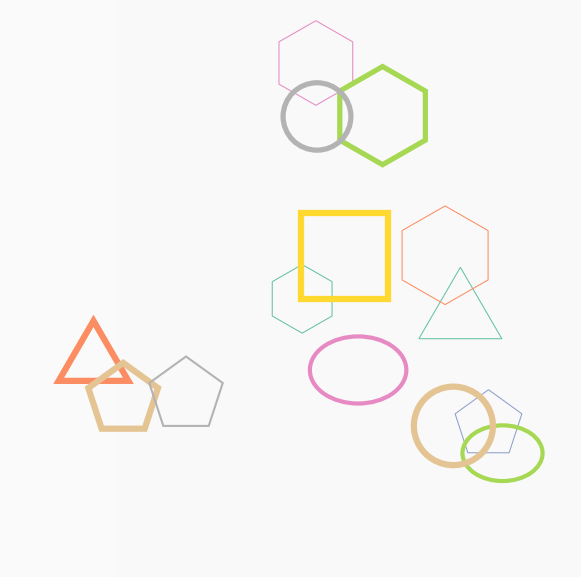[{"shape": "hexagon", "thickness": 0.5, "radius": 0.3, "center": [0.52, 0.482]}, {"shape": "triangle", "thickness": 0.5, "radius": 0.41, "center": [0.792, 0.454]}, {"shape": "hexagon", "thickness": 0.5, "radius": 0.43, "center": [0.766, 0.557]}, {"shape": "triangle", "thickness": 3, "radius": 0.35, "center": [0.161, 0.374]}, {"shape": "pentagon", "thickness": 0.5, "radius": 0.3, "center": [0.84, 0.264]}, {"shape": "hexagon", "thickness": 0.5, "radius": 0.37, "center": [0.543, 0.89]}, {"shape": "oval", "thickness": 2, "radius": 0.42, "center": [0.616, 0.359]}, {"shape": "oval", "thickness": 2, "radius": 0.34, "center": [0.865, 0.214]}, {"shape": "hexagon", "thickness": 2.5, "radius": 0.42, "center": [0.658, 0.799]}, {"shape": "square", "thickness": 3, "radius": 0.37, "center": [0.593, 0.556]}, {"shape": "circle", "thickness": 3, "radius": 0.34, "center": [0.78, 0.262]}, {"shape": "pentagon", "thickness": 3, "radius": 0.32, "center": [0.212, 0.308]}, {"shape": "pentagon", "thickness": 1, "radius": 0.33, "center": [0.32, 0.315]}, {"shape": "circle", "thickness": 2.5, "radius": 0.29, "center": [0.545, 0.797]}]